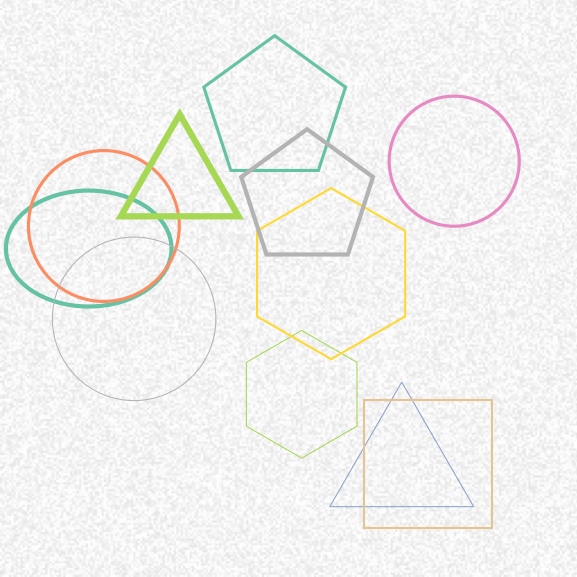[{"shape": "pentagon", "thickness": 1.5, "radius": 0.65, "center": [0.476, 0.808]}, {"shape": "oval", "thickness": 2, "radius": 0.72, "center": [0.154, 0.569]}, {"shape": "circle", "thickness": 1.5, "radius": 0.65, "center": [0.18, 0.608]}, {"shape": "triangle", "thickness": 0.5, "radius": 0.72, "center": [0.696, 0.194]}, {"shape": "circle", "thickness": 1.5, "radius": 0.56, "center": [0.787, 0.72]}, {"shape": "triangle", "thickness": 3, "radius": 0.59, "center": [0.311, 0.683]}, {"shape": "hexagon", "thickness": 0.5, "radius": 0.55, "center": [0.522, 0.316]}, {"shape": "hexagon", "thickness": 1, "radius": 0.74, "center": [0.573, 0.525]}, {"shape": "square", "thickness": 1, "radius": 0.56, "center": [0.741, 0.196]}, {"shape": "circle", "thickness": 0.5, "radius": 0.71, "center": [0.232, 0.447]}, {"shape": "pentagon", "thickness": 2, "radius": 0.6, "center": [0.532, 0.655]}]